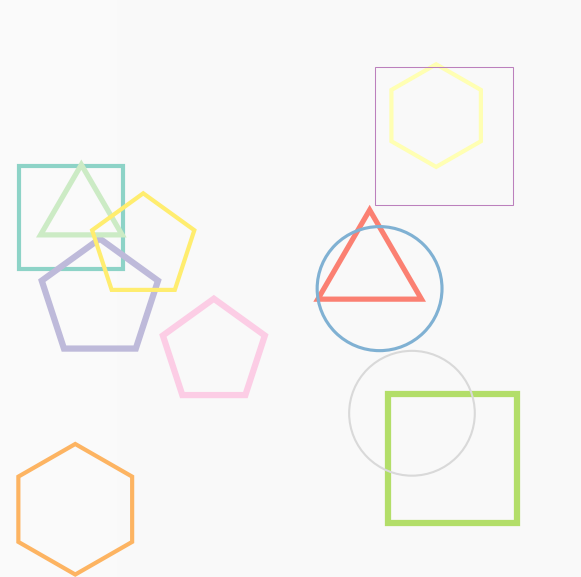[{"shape": "square", "thickness": 2, "radius": 0.44, "center": [0.122, 0.622]}, {"shape": "hexagon", "thickness": 2, "radius": 0.44, "center": [0.75, 0.799]}, {"shape": "pentagon", "thickness": 3, "radius": 0.53, "center": [0.172, 0.481]}, {"shape": "triangle", "thickness": 2.5, "radius": 0.51, "center": [0.636, 0.533]}, {"shape": "circle", "thickness": 1.5, "radius": 0.54, "center": [0.653, 0.499]}, {"shape": "hexagon", "thickness": 2, "radius": 0.57, "center": [0.129, 0.117]}, {"shape": "square", "thickness": 3, "radius": 0.56, "center": [0.778, 0.205]}, {"shape": "pentagon", "thickness": 3, "radius": 0.46, "center": [0.368, 0.39]}, {"shape": "circle", "thickness": 1, "radius": 0.54, "center": [0.709, 0.284]}, {"shape": "square", "thickness": 0.5, "radius": 0.59, "center": [0.763, 0.763]}, {"shape": "triangle", "thickness": 2.5, "radius": 0.41, "center": [0.14, 0.633]}, {"shape": "pentagon", "thickness": 2, "radius": 0.46, "center": [0.246, 0.572]}]